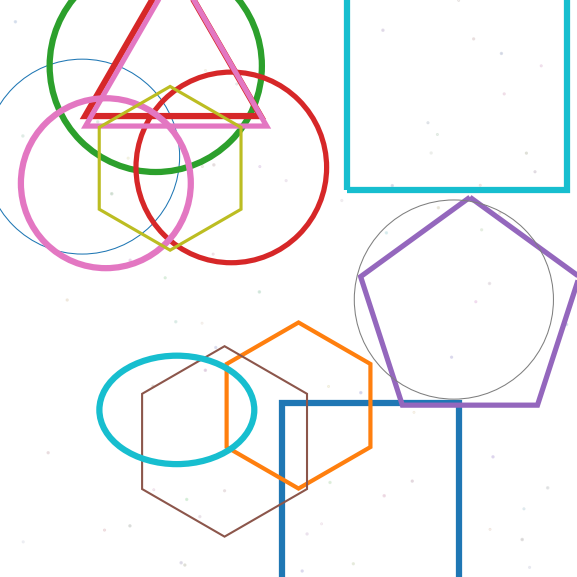[{"shape": "square", "thickness": 3, "radius": 0.76, "center": [0.641, 0.148]}, {"shape": "circle", "thickness": 0.5, "radius": 0.84, "center": [0.142, 0.728]}, {"shape": "hexagon", "thickness": 2, "radius": 0.72, "center": [0.517, 0.297]}, {"shape": "circle", "thickness": 3, "radius": 0.92, "center": [0.27, 0.885]}, {"shape": "circle", "thickness": 2.5, "radius": 0.83, "center": [0.401, 0.709]}, {"shape": "triangle", "thickness": 3, "radius": 0.88, "center": [0.299, 0.886]}, {"shape": "pentagon", "thickness": 2.5, "radius": 1.0, "center": [0.814, 0.459]}, {"shape": "hexagon", "thickness": 1, "radius": 0.82, "center": [0.389, 0.235]}, {"shape": "circle", "thickness": 3, "radius": 0.74, "center": [0.183, 0.682]}, {"shape": "triangle", "thickness": 2.5, "radius": 0.91, "center": [0.305, 0.871]}, {"shape": "circle", "thickness": 0.5, "radius": 0.86, "center": [0.786, 0.48]}, {"shape": "hexagon", "thickness": 1.5, "radius": 0.71, "center": [0.295, 0.708]}, {"shape": "square", "thickness": 3, "radius": 0.95, "center": [0.791, 0.86]}, {"shape": "oval", "thickness": 3, "radius": 0.67, "center": [0.306, 0.289]}]